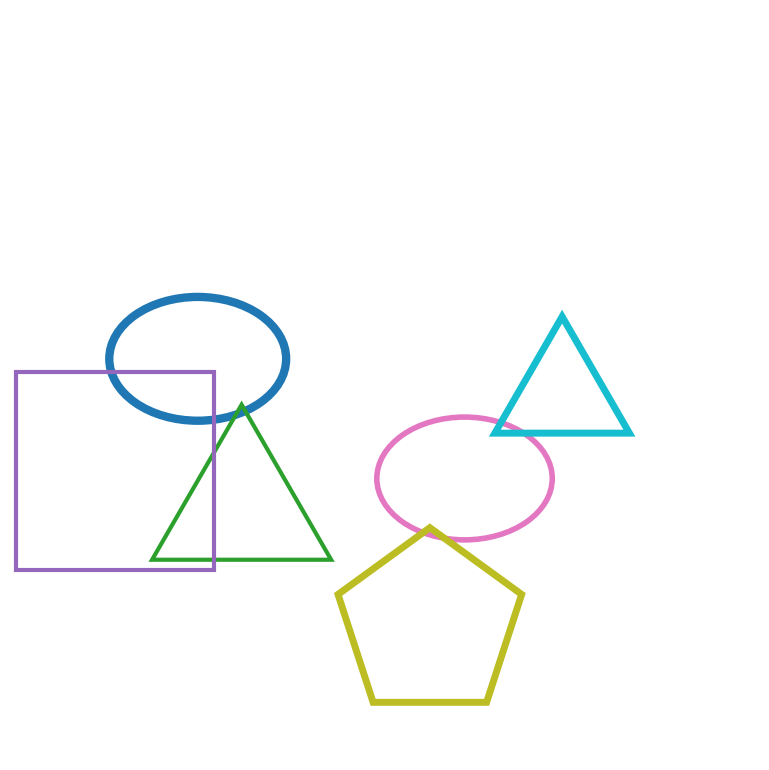[{"shape": "oval", "thickness": 3, "radius": 0.57, "center": [0.257, 0.534]}, {"shape": "triangle", "thickness": 1.5, "radius": 0.67, "center": [0.314, 0.34]}, {"shape": "square", "thickness": 1.5, "radius": 0.64, "center": [0.15, 0.389]}, {"shape": "oval", "thickness": 2, "radius": 0.57, "center": [0.603, 0.379]}, {"shape": "pentagon", "thickness": 2.5, "radius": 0.63, "center": [0.558, 0.189]}, {"shape": "triangle", "thickness": 2.5, "radius": 0.5, "center": [0.73, 0.488]}]